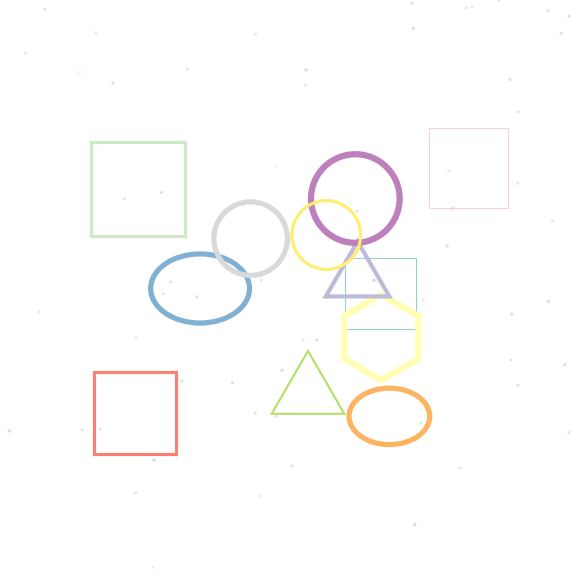[{"shape": "square", "thickness": 0.5, "radius": 0.31, "center": [0.658, 0.491]}, {"shape": "hexagon", "thickness": 3, "radius": 0.37, "center": [0.66, 0.415]}, {"shape": "triangle", "thickness": 2, "radius": 0.32, "center": [0.619, 0.518]}, {"shape": "square", "thickness": 1.5, "radius": 0.35, "center": [0.234, 0.283]}, {"shape": "oval", "thickness": 2.5, "radius": 0.43, "center": [0.346, 0.5]}, {"shape": "oval", "thickness": 2.5, "radius": 0.35, "center": [0.674, 0.278]}, {"shape": "triangle", "thickness": 1, "radius": 0.36, "center": [0.533, 0.319]}, {"shape": "square", "thickness": 0.5, "radius": 0.34, "center": [0.811, 0.708]}, {"shape": "circle", "thickness": 2.5, "radius": 0.32, "center": [0.434, 0.586]}, {"shape": "circle", "thickness": 3, "radius": 0.38, "center": [0.615, 0.655]}, {"shape": "square", "thickness": 1.5, "radius": 0.41, "center": [0.239, 0.672]}, {"shape": "circle", "thickness": 1.5, "radius": 0.3, "center": [0.565, 0.592]}]